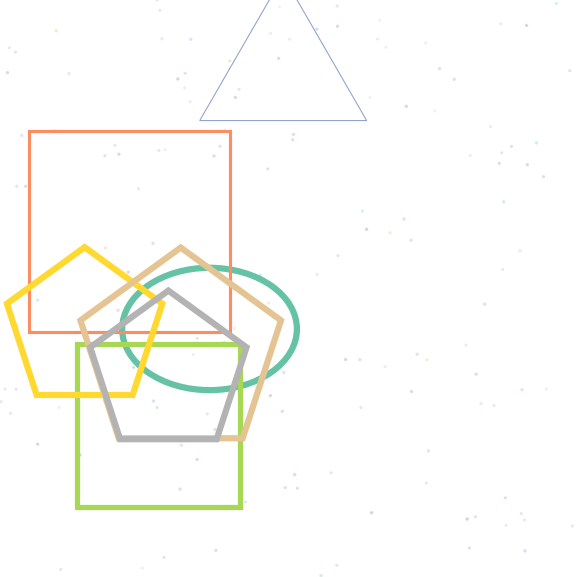[{"shape": "oval", "thickness": 3, "radius": 0.76, "center": [0.363, 0.43]}, {"shape": "square", "thickness": 1.5, "radius": 0.87, "center": [0.224, 0.599]}, {"shape": "triangle", "thickness": 0.5, "radius": 0.83, "center": [0.49, 0.874]}, {"shape": "square", "thickness": 2.5, "radius": 0.7, "center": [0.274, 0.263]}, {"shape": "pentagon", "thickness": 3, "radius": 0.71, "center": [0.147, 0.43]}, {"shape": "pentagon", "thickness": 3, "radius": 0.91, "center": [0.313, 0.388]}, {"shape": "pentagon", "thickness": 3, "radius": 0.71, "center": [0.292, 0.354]}]